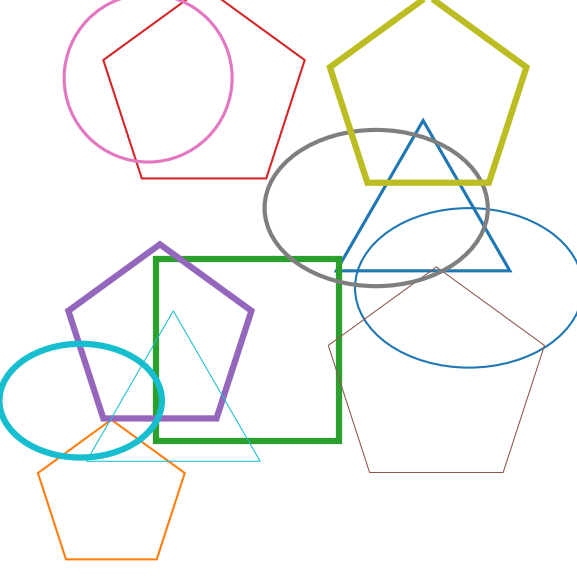[{"shape": "oval", "thickness": 1, "radius": 0.99, "center": [0.812, 0.501]}, {"shape": "triangle", "thickness": 1.5, "radius": 0.87, "center": [0.733, 0.617]}, {"shape": "pentagon", "thickness": 1, "radius": 0.67, "center": [0.193, 0.139]}, {"shape": "square", "thickness": 3, "radius": 0.79, "center": [0.428, 0.393]}, {"shape": "pentagon", "thickness": 1, "radius": 0.92, "center": [0.353, 0.838]}, {"shape": "pentagon", "thickness": 3, "radius": 0.83, "center": [0.277, 0.409]}, {"shape": "pentagon", "thickness": 0.5, "radius": 0.98, "center": [0.756, 0.34]}, {"shape": "circle", "thickness": 1.5, "radius": 0.73, "center": [0.257, 0.864]}, {"shape": "oval", "thickness": 2, "radius": 0.97, "center": [0.651, 0.639]}, {"shape": "pentagon", "thickness": 3, "radius": 0.89, "center": [0.741, 0.827]}, {"shape": "oval", "thickness": 3, "radius": 0.7, "center": [0.14, 0.305]}, {"shape": "triangle", "thickness": 0.5, "radius": 0.87, "center": [0.3, 0.287]}]